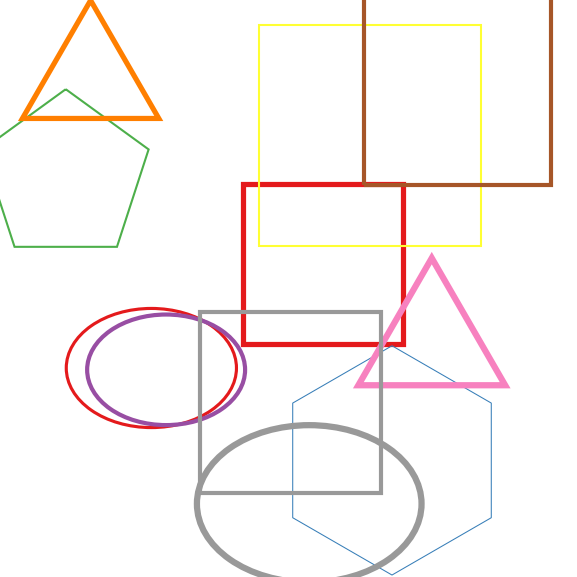[{"shape": "oval", "thickness": 1.5, "radius": 0.74, "center": [0.262, 0.362]}, {"shape": "square", "thickness": 2.5, "radius": 0.69, "center": [0.559, 0.542]}, {"shape": "hexagon", "thickness": 0.5, "radius": 0.99, "center": [0.679, 0.202]}, {"shape": "pentagon", "thickness": 1, "radius": 0.75, "center": [0.114, 0.694]}, {"shape": "oval", "thickness": 2, "radius": 0.68, "center": [0.288, 0.359]}, {"shape": "triangle", "thickness": 2.5, "radius": 0.68, "center": [0.157, 0.862]}, {"shape": "square", "thickness": 1, "radius": 0.96, "center": [0.64, 0.765]}, {"shape": "square", "thickness": 2, "radius": 0.81, "center": [0.792, 0.84]}, {"shape": "triangle", "thickness": 3, "radius": 0.73, "center": [0.748, 0.405]}, {"shape": "oval", "thickness": 3, "radius": 0.97, "center": [0.535, 0.127]}, {"shape": "square", "thickness": 2, "radius": 0.78, "center": [0.502, 0.302]}]